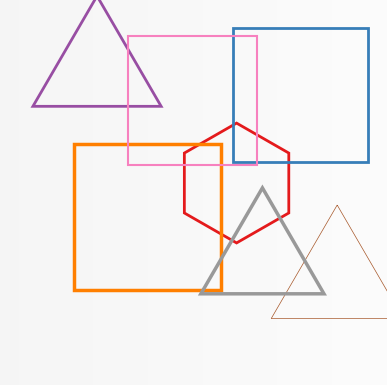[{"shape": "hexagon", "thickness": 2, "radius": 0.78, "center": [0.611, 0.525]}, {"shape": "square", "thickness": 2, "radius": 0.87, "center": [0.775, 0.754]}, {"shape": "triangle", "thickness": 2, "radius": 0.96, "center": [0.25, 0.819]}, {"shape": "square", "thickness": 2.5, "radius": 0.95, "center": [0.381, 0.437]}, {"shape": "triangle", "thickness": 0.5, "radius": 0.98, "center": [0.87, 0.271]}, {"shape": "square", "thickness": 1.5, "radius": 0.83, "center": [0.497, 0.739]}, {"shape": "triangle", "thickness": 2.5, "radius": 0.92, "center": [0.677, 0.329]}]